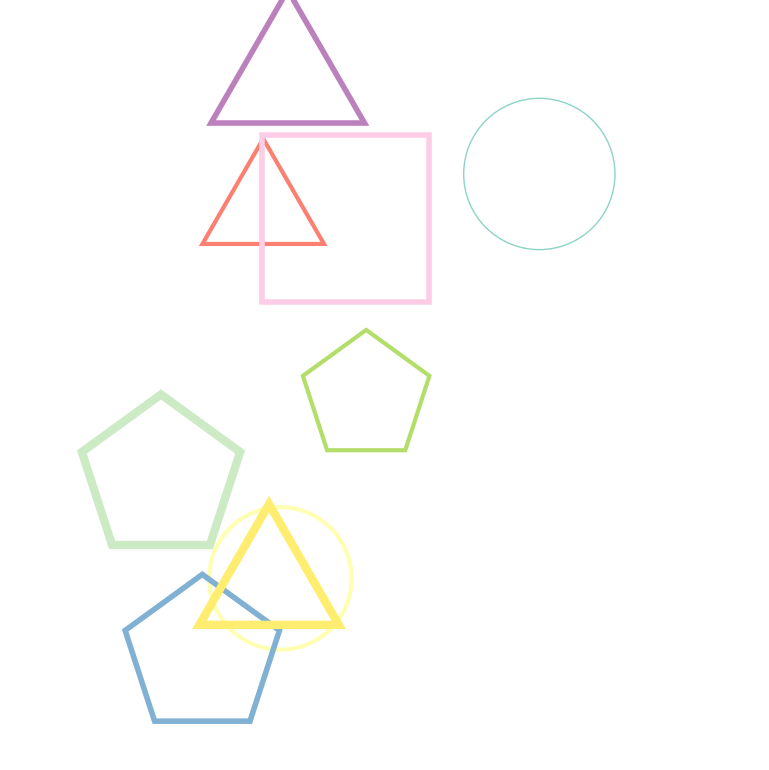[{"shape": "circle", "thickness": 0.5, "radius": 0.49, "center": [0.7, 0.774]}, {"shape": "circle", "thickness": 1.5, "radius": 0.46, "center": [0.364, 0.249]}, {"shape": "triangle", "thickness": 1.5, "radius": 0.46, "center": [0.342, 0.729]}, {"shape": "pentagon", "thickness": 2, "radius": 0.53, "center": [0.263, 0.149]}, {"shape": "pentagon", "thickness": 1.5, "radius": 0.43, "center": [0.476, 0.485]}, {"shape": "square", "thickness": 2, "radius": 0.54, "center": [0.449, 0.717]}, {"shape": "triangle", "thickness": 2, "radius": 0.58, "center": [0.374, 0.898]}, {"shape": "pentagon", "thickness": 3, "radius": 0.54, "center": [0.209, 0.38]}, {"shape": "triangle", "thickness": 3, "radius": 0.52, "center": [0.349, 0.241]}]